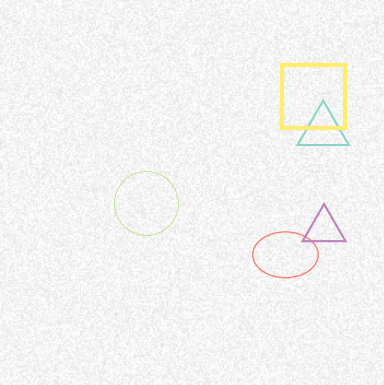[{"shape": "triangle", "thickness": 1.5, "radius": 0.38, "center": [0.839, 0.662]}, {"shape": "oval", "thickness": 1, "radius": 0.42, "center": [0.741, 0.338]}, {"shape": "circle", "thickness": 0.5, "radius": 0.42, "center": [0.38, 0.472]}, {"shape": "triangle", "thickness": 1.5, "radius": 0.32, "center": [0.842, 0.406]}, {"shape": "square", "thickness": 3, "radius": 0.41, "center": [0.813, 0.749]}]